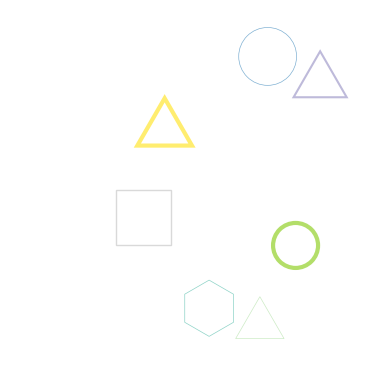[{"shape": "hexagon", "thickness": 0.5, "radius": 0.37, "center": [0.543, 0.199]}, {"shape": "triangle", "thickness": 1.5, "radius": 0.4, "center": [0.832, 0.787]}, {"shape": "circle", "thickness": 0.5, "radius": 0.38, "center": [0.695, 0.853]}, {"shape": "circle", "thickness": 3, "radius": 0.29, "center": [0.768, 0.362]}, {"shape": "square", "thickness": 1, "radius": 0.36, "center": [0.372, 0.434]}, {"shape": "triangle", "thickness": 0.5, "radius": 0.36, "center": [0.675, 0.157]}, {"shape": "triangle", "thickness": 3, "radius": 0.41, "center": [0.428, 0.663]}]